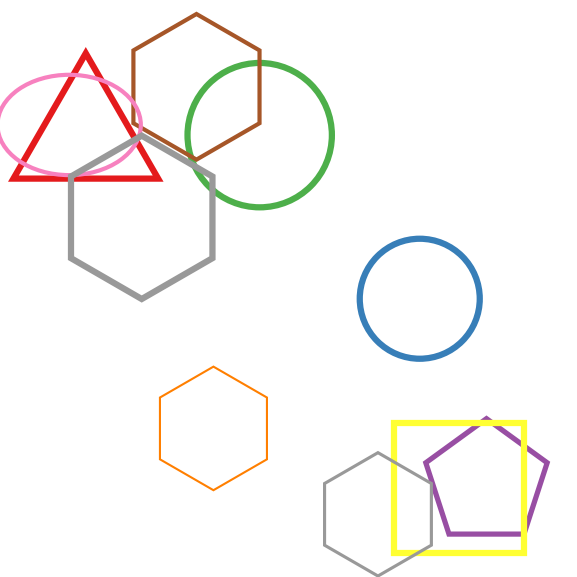[{"shape": "triangle", "thickness": 3, "radius": 0.72, "center": [0.149, 0.762]}, {"shape": "circle", "thickness": 3, "radius": 0.52, "center": [0.727, 0.482]}, {"shape": "circle", "thickness": 3, "radius": 0.62, "center": [0.45, 0.765]}, {"shape": "pentagon", "thickness": 2.5, "radius": 0.55, "center": [0.842, 0.164]}, {"shape": "hexagon", "thickness": 1, "radius": 0.53, "center": [0.37, 0.257]}, {"shape": "square", "thickness": 3, "radius": 0.56, "center": [0.794, 0.154]}, {"shape": "hexagon", "thickness": 2, "radius": 0.63, "center": [0.34, 0.849]}, {"shape": "oval", "thickness": 2, "radius": 0.62, "center": [0.12, 0.783]}, {"shape": "hexagon", "thickness": 1.5, "radius": 0.53, "center": [0.654, 0.108]}, {"shape": "hexagon", "thickness": 3, "radius": 0.71, "center": [0.245, 0.623]}]